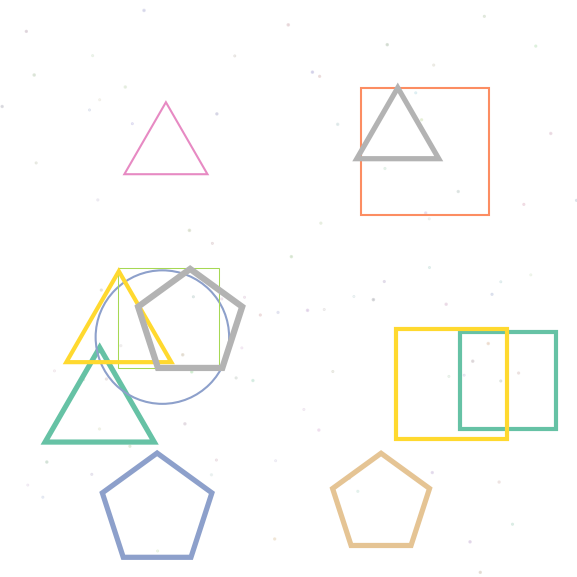[{"shape": "triangle", "thickness": 2.5, "radius": 0.55, "center": [0.173, 0.288]}, {"shape": "square", "thickness": 2, "radius": 0.42, "center": [0.88, 0.34]}, {"shape": "square", "thickness": 1, "radius": 0.55, "center": [0.736, 0.737]}, {"shape": "circle", "thickness": 1, "radius": 0.58, "center": [0.281, 0.415]}, {"shape": "pentagon", "thickness": 2.5, "radius": 0.5, "center": [0.272, 0.115]}, {"shape": "triangle", "thickness": 1, "radius": 0.42, "center": [0.287, 0.739]}, {"shape": "square", "thickness": 0.5, "radius": 0.43, "center": [0.292, 0.448]}, {"shape": "triangle", "thickness": 2, "radius": 0.52, "center": [0.206, 0.425]}, {"shape": "square", "thickness": 2, "radius": 0.48, "center": [0.782, 0.334]}, {"shape": "pentagon", "thickness": 2.5, "radius": 0.44, "center": [0.66, 0.126]}, {"shape": "pentagon", "thickness": 3, "radius": 0.47, "center": [0.329, 0.439]}, {"shape": "triangle", "thickness": 2.5, "radius": 0.41, "center": [0.689, 0.765]}]